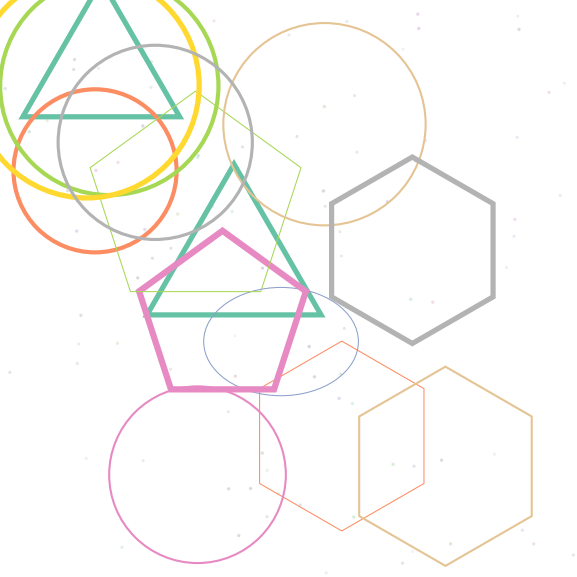[{"shape": "triangle", "thickness": 2.5, "radius": 0.78, "center": [0.175, 0.875]}, {"shape": "triangle", "thickness": 2.5, "radius": 0.87, "center": [0.405, 0.541]}, {"shape": "circle", "thickness": 2, "radius": 0.71, "center": [0.165, 0.703]}, {"shape": "hexagon", "thickness": 0.5, "radius": 0.82, "center": [0.592, 0.244]}, {"shape": "oval", "thickness": 0.5, "radius": 0.67, "center": [0.487, 0.408]}, {"shape": "circle", "thickness": 1, "radius": 0.76, "center": [0.342, 0.177]}, {"shape": "pentagon", "thickness": 3, "radius": 0.76, "center": [0.385, 0.448]}, {"shape": "circle", "thickness": 2, "radius": 0.94, "center": [0.189, 0.85]}, {"shape": "pentagon", "thickness": 0.5, "radius": 0.96, "center": [0.339, 0.649]}, {"shape": "circle", "thickness": 2.5, "radius": 0.97, "center": [0.15, 0.851]}, {"shape": "circle", "thickness": 1, "radius": 0.88, "center": [0.562, 0.784]}, {"shape": "hexagon", "thickness": 1, "radius": 0.86, "center": [0.771, 0.192]}, {"shape": "circle", "thickness": 1.5, "radius": 0.84, "center": [0.269, 0.753]}, {"shape": "hexagon", "thickness": 2.5, "radius": 0.81, "center": [0.714, 0.566]}]